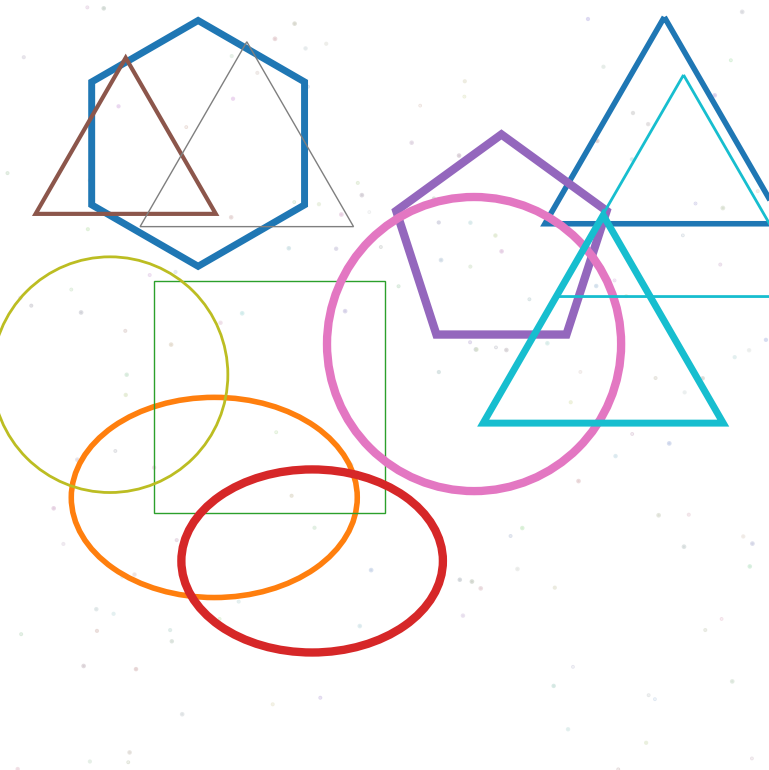[{"shape": "triangle", "thickness": 2, "radius": 0.89, "center": [0.863, 0.799]}, {"shape": "hexagon", "thickness": 2.5, "radius": 0.8, "center": [0.257, 0.814]}, {"shape": "oval", "thickness": 2, "radius": 0.93, "center": [0.278, 0.354]}, {"shape": "square", "thickness": 0.5, "radius": 0.75, "center": [0.35, 0.484]}, {"shape": "oval", "thickness": 3, "radius": 0.85, "center": [0.405, 0.271]}, {"shape": "pentagon", "thickness": 3, "radius": 0.72, "center": [0.651, 0.682]}, {"shape": "triangle", "thickness": 1.5, "radius": 0.68, "center": [0.163, 0.79]}, {"shape": "circle", "thickness": 3, "radius": 0.95, "center": [0.616, 0.553]}, {"shape": "triangle", "thickness": 0.5, "radius": 0.8, "center": [0.321, 0.786]}, {"shape": "circle", "thickness": 1, "radius": 0.77, "center": [0.143, 0.513]}, {"shape": "triangle", "thickness": 1, "radius": 0.96, "center": [0.888, 0.711]}, {"shape": "triangle", "thickness": 2.5, "radius": 0.9, "center": [0.783, 0.54]}]